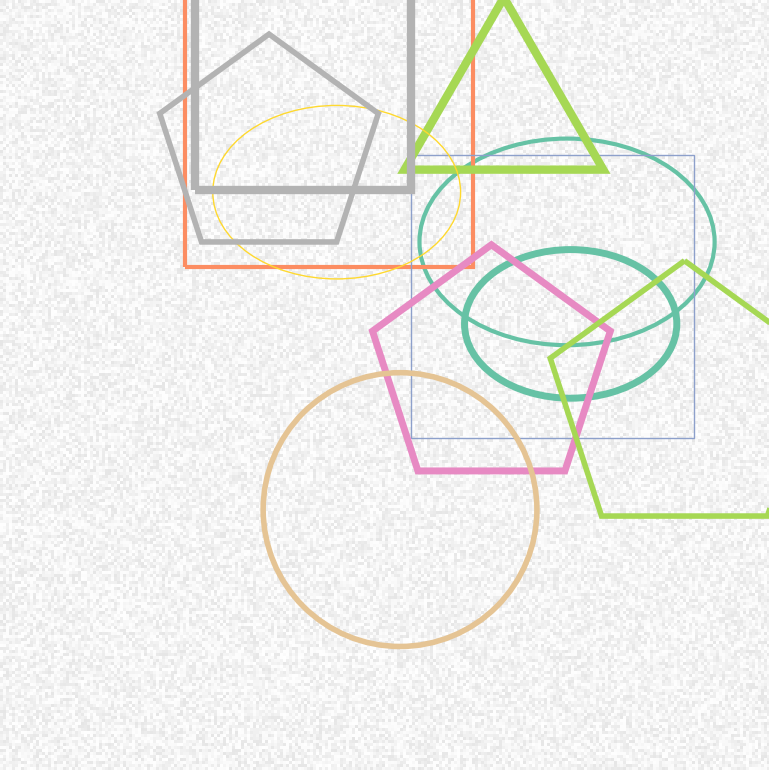[{"shape": "oval", "thickness": 1.5, "radius": 0.96, "center": [0.736, 0.686]}, {"shape": "oval", "thickness": 2.5, "radius": 0.69, "center": [0.741, 0.579]}, {"shape": "square", "thickness": 1.5, "radius": 0.93, "center": [0.427, 0.84]}, {"shape": "square", "thickness": 0.5, "radius": 0.92, "center": [0.718, 0.615]}, {"shape": "pentagon", "thickness": 2.5, "radius": 0.81, "center": [0.638, 0.52]}, {"shape": "pentagon", "thickness": 2, "radius": 0.92, "center": [0.889, 0.478]}, {"shape": "triangle", "thickness": 3, "radius": 0.75, "center": [0.654, 0.854]}, {"shape": "oval", "thickness": 0.5, "radius": 0.8, "center": [0.437, 0.75]}, {"shape": "circle", "thickness": 2, "radius": 0.89, "center": [0.52, 0.338]}, {"shape": "pentagon", "thickness": 2, "radius": 0.75, "center": [0.349, 0.806]}, {"shape": "square", "thickness": 3, "radius": 0.7, "center": [0.393, 0.893]}]